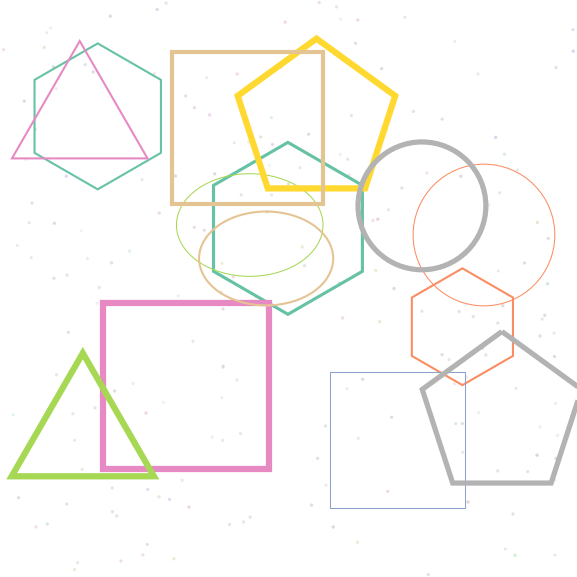[{"shape": "hexagon", "thickness": 1.5, "radius": 0.74, "center": [0.499, 0.604]}, {"shape": "hexagon", "thickness": 1, "radius": 0.63, "center": [0.169, 0.798]}, {"shape": "circle", "thickness": 0.5, "radius": 0.61, "center": [0.838, 0.592]}, {"shape": "hexagon", "thickness": 1, "radius": 0.51, "center": [0.801, 0.433]}, {"shape": "square", "thickness": 0.5, "radius": 0.59, "center": [0.688, 0.237]}, {"shape": "square", "thickness": 3, "radius": 0.72, "center": [0.322, 0.331]}, {"shape": "triangle", "thickness": 1, "radius": 0.68, "center": [0.138, 0.793]}, {"shape": "oval", "thickness": 0.5, "radius": 0.63, "center": [0.432, 0.609]}, {"shape": "triangle", "thickness": 3, "radius": 0.71, "center": [0.143, 0.245]}, {"shape": "pentagon", "thickness": 3, "radius": 0.72, "center": [0.548, 0.789]}, {"shape": "square", "thickness": 2, "radius": 0.66, "center": [0.429, 0.777]}, {"shape": "oval", "thickness": 1, "radius": 0.58, "center": [0.461, 0.552]}, {"shape": "pentagon", "thickness": 2.5, "radius": 0.73, "center": [0.869, 0.28]}, {"shape": "circle", "thickness": 2.5, "radius": 0.55, "center": [0.731, 0.643]}]